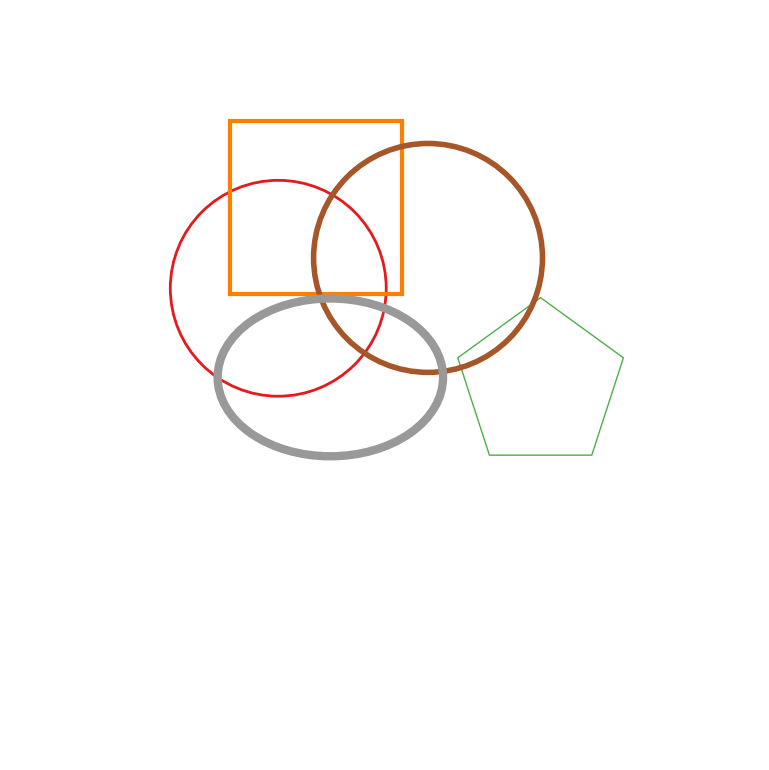[{"shape": "circle", "thickness": 1, "radius": 0.7, "center": [0.361, 0.626]}, {"shape": "pentagon", "thickness": 0.5, "radius": 0.57, "center": [0.702, 0.5]}, {"shape": "square", "thickness": 1.5, "radius": 0.56, "center": [0.41, 0.731]}, {"shape": "circle", "thickness": 2, "radius": 0.74, "center": [0.556, 0.665]}, {"shape": "oval", "thickness": 3, "radius": 0.73, "center": [0.429, 0.51]}]